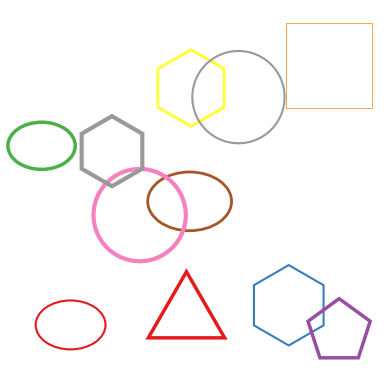[{"shape": "triangle", "thickness": 2.5, "radius": 0.57, "center": [0.484, 0.18]}, {"shape": "oval", "thickness": 1.5, "radius": 0.45, "center": [0.183, 0.156]}, {"shape": "hexagon", "thickness": 1.5, "radius": 0.52, "center": [0.75, 0.207]}, {"shape": "oval", "thickness": 2.5, "radius": 0.44, "center": [0.108, 0.621]}, {"shape": "pentagon", "thickness": 2.5, "radius": 0.42, "center": [0.881, 0.139]}, {"shape": "square", "thickness": 0.5, "radius": 0.56, "center": [0.854, 0.83]}, {"shape": "hexagon", "thickness": 2, "radius": 0.5, "center": [0.496, 0.771]}, {"shape": "oval", "thickness": 2, "radius": 0.54, "center": [0.493, 0.477]}, {"shape": "circle", "thickness": 3, "radius": 0.6, "center": [0.363, 0.441]}, {"shape": "hexagon", "thickness": 3, "radius": 0.45, "center": [0.291, 0.607]}, {"shape": "circle", "thickness": 1.5, "radius": 0.6, "center": [0.619, 0.748]}]